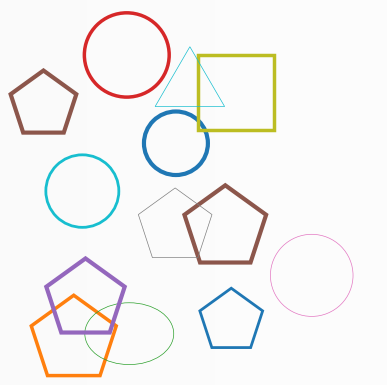[{"shape": "pentagon", "thickness": 2, "radius": 0.43, "center": [0.597, 0.166]}, {"shape": "circle", "thickness": 3, "radius": 0.41, "center": [0.454, 0.628]}, {"shape": "pentagon", "thickness": 2.5, "radius": 0.58, "center": [0.19, 0.118]}, {"shape": "oval", "thickness": 0.5, "radius": 0.57, "center": [0.334, 0.133]}, {"shape": "circle", "thickness": 2.5, "radius": 0.55, "center": [0.327, 0.857]}, {"shape": "pentagon", "thickness": 3, "radius": 0.53, "center": [0.221, 0.222]}, {"shape": "pentagon", "thickness": 3, "radius": 0.55, "center": [0.581, 0.408]}, {"shape": "pentagon", "thickness": 3, "radius": 0.45, "center": [0.112, 0.728]}, {"shape": "circle", "thickness": 0.5, "radius": 0.53, "center": [0.804, 0.285]}, {"shape": "pentagon", "thickness": 0.5, "radius": 0.5, "center": [0.452, 0.412]}, {"shape": "square", "thickness": 2.5, "radius": 0.49, "center": [0.609, 0.76]}, {"shape": "triangle", "thickness": 0.5, "radius": 0.52, "center": [0.49, 0.775]}, {"shape": "circle", "thickness": 2, "radius": 0.47, "center": [0.212, 0.504]}]